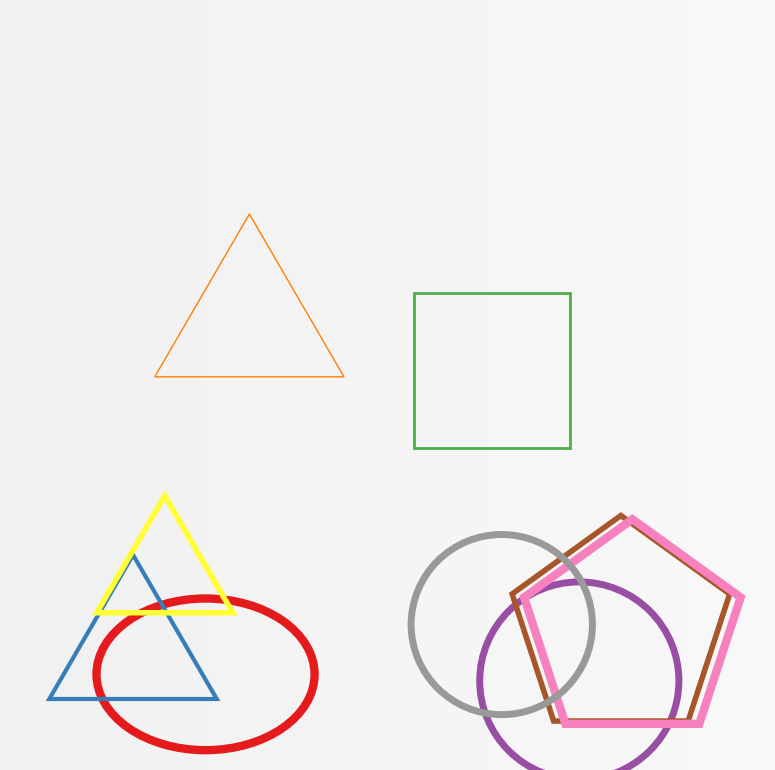[{"shape": "oval", "thickness": 3, "radius": 0.7, "center": [0.265, 0.124]}, {"shape": "triangle", "thickness": 1.5, "radius": 0.62, "center": [0.172, 0.155]}, {"shape": "square", "thickness": 1, "radius": 0.5, "center": [0.635, 0.519]}, {"shape": "circle", "thickness": 2.5, "radius": 0.64, "center": [0.747, 0.116]}, {"shape": "triangle", "thickness": 0.5, "radius": 0.7, "center": [0.322, 0.581]}, {"shape": "triangle", "thickness": 2, "radius": 0.51, "center": [0.213, 0.255]}, {"shape": "pentagon", "thickness": 2, "radius": 0.74, "center": [0.801, 0.183]}, {"shape": "pentagon", "thickness": 3, "radius": 0.73, "center": [0.816, 0.179]}, {"shape": "circle", "thickness": 2.5, "radius": 0.58, "center": [0.647, 0.189]}]